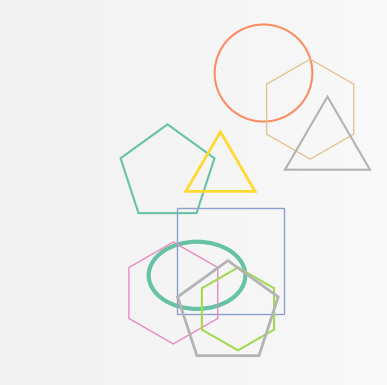[{"shape": "pentagon", "thickness": 1.5, "radius": 0.64, "center": [0.432, 0.55]}, {"shape": "oval", "thickness": 3, "radius": 0.62, "center": [0.508, 0.285]}, {"shape": "circle", "thickness": 1.5, "radius": 0.63, "center": [0.68, 0.81]}, {"shape": "square", "thickness": 1, "radius": 0.69, "center": [0.594, 0.323]}, {"shape": "hexagon", "thickness": 1, "radius": 0.66, "center": [0.447, 0.239]}, {"shape": "hexagon", "thickness": 1.5, "radius": 0.54, "center": [0.614, 0.198]}, {"shape": "triangle", "thickness": 2, "radius": 0.52, "center": [0.569, 0.555]}, {"shape": "hexagon", "thickness": 1, "radius": 0.65, "center": [0.8, 0.717]}, {"shape": "pentagon", "thickness": 2, "radius": 0.68, "center": [0.588, 0.187]}, {"shape": "triangle", "thickness": 1.5, "radius": 0.63, "center": [0.845, 0.623]}]